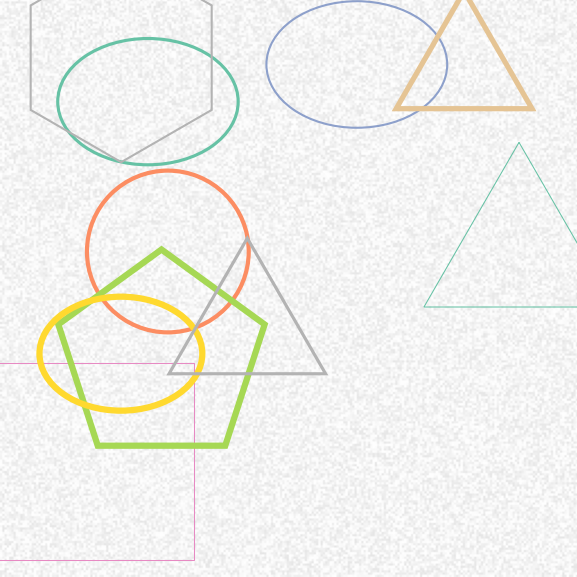[{"shape": "oval", "thickness": 1.5, "radius": 0.78, "center": [0.256, 0.823]}, {"shape": "triangle", "thickness": 0.5, "radius": 0.95, "center": [0.899, 0.563]}, {"shape": "circle", "thickness": 2, "radius": 0.7, "center": [0.291, 0.564]}, {"shape": "oval", "thickness": 1, "radius": 0.78, "center": [0.618, 0.887]}, {"shape": "square", "thickness": 0.5, "radius": 0.85, "center": [0.166, 0.2]}, {"shape": "pentagon", "thickness": 3, "radius": 0.94, "center": [0.28, 0.379]}, {"shape": "oval", "thickness": 3, "radius": 0.7, "center": [0.209, 0.387]}, {"shape": "triangle", "thickness": 2.5, "radius": 0.68, "center": [0.804, 0.879]}, {"shape": "triangle", "thickness": 1.5, "radius": 0.78, "center": [0.428, 0.43]}, {"shape": "hexagon", "thickness": 1, "radius": 0.9, "center": [0.21, 0.899]}]